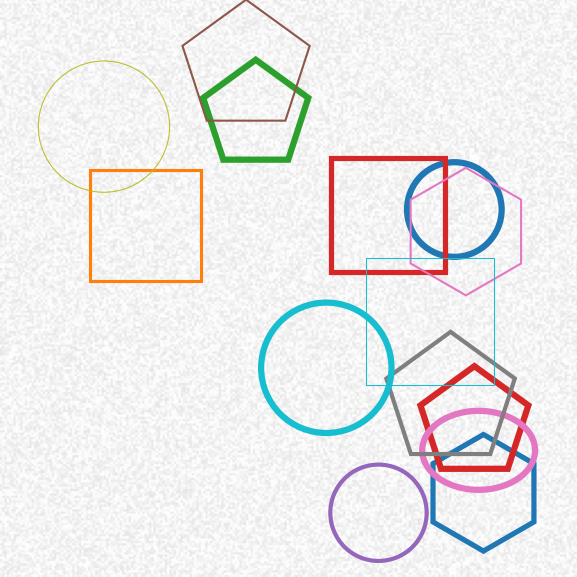[{"shape": "circle", "thickness": 3, "radius": 0.41, "center": [0.787, 0.636]}, {"shape": "hexagon", "thickness": 2.5, "radius": 0.5, "center": [0.837, 0.146]}, {"shape": "square", "thickness": 1.5, "radius": 0.48, "center": [0.253, 0.609]}, {"shape": "pentagon", "thickness": 3, "radius": 0.48, "center": [0.443, 0.8]}, {"shape": "square", "thickness": 2.5, "radius": 0.5, "center": [0.672, 0.627]}, {"shape": "pentagon", "thickness": 3, "radius": 0.49, "center": [0.821, 0.267]}, {"shape": "circle", "thickness": 2, "radius": 0.42, "center": [0.655, 0.111]}, {"shape": "pentagon", "thickness": 1, "radius": 0.58, "center": [0.426, 0.884]}, {"shape": "oval", "thickness": 3, "radius": 0.49, "center": [0.829, 0.219]}, {"shape": "hexagon", "thickness": 1, "radius": 0.55, "center": [0.807, 0.598]}, {"shape": "pentagon", "thickness": 2, "radius": 0.58, "center": [0.78, 0.308]}, {"shape": "circle", "thickness": 0.5, "radius": 0.57, "center": [0.18, 0.78]}, {"shape": "square", "thickness": 0.5, "radius": 0.55, "center": [0.745, 0.442]}, {"shape": "circle", "thickness": 3, "radius": 0.56, "center": [0.565, 0.362]}]